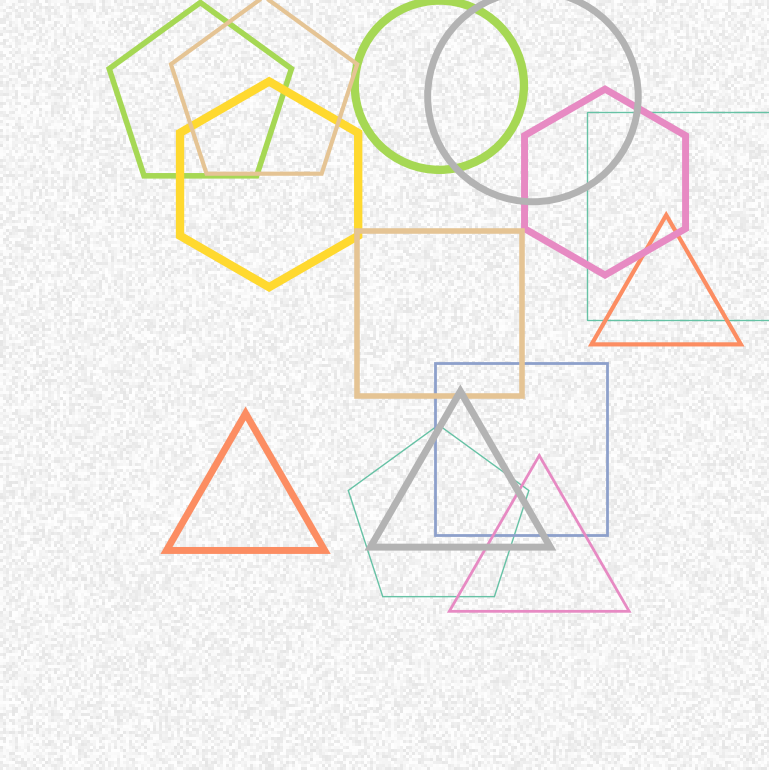[{"shape": "square", "thickness": 0.5, "radius": 0.67, "center": [0.898, 0.719]}, {"shape": "pentagon", "thickness": 0.5, "radius": 0.62, "center": [0.57, 0.325]}, {"shape": "triangle", "thickness": 1.5, "radius": 0.56, "center": [0.865, 0.609]}, {"shape": "triangle", "thickness": 2.5, "radius": 0.59, "center": [0.319, 0.344]}, {"shape": "square", "thickness": 1, "radius": 0.56, "center": [0.677, 0.417]}, {"shape": "triangle", "thickness": 1, "radius": 0.67, "center": [0.7, 0.274]}, {"shape": "hexagon", "thickness": 2.5, "radius": 0.6, "center": [0.786, 0.763]}, {"shape": "circle", "thickness": 3, "radius": 0.55, "center": [0.571, 0.889]}, {"shape": "pentagon", "thickness": 2, "radius": 0.62, "center": [0.26, 0.872]}, {"shape": "hexagon", "thickness": 3, "radius": 0.67, "center": [0.35, 0.761]}, {"shape": "square", "thickness": 2, "radius": 0.54, "center": [0.571, 0.593]}, {"shape": "pentagon", "thickness": 1.5, "radius": 0.64, "center": [0.343, 0.877]}, {"shape": "circle", "thickness": 2.5, "radius": 0.68, "center": [0.692, 0.875]}, {"shape": "triangle", "thickness": 2.5, "radius": 0.67, "center": [0.598, 0.357]}]